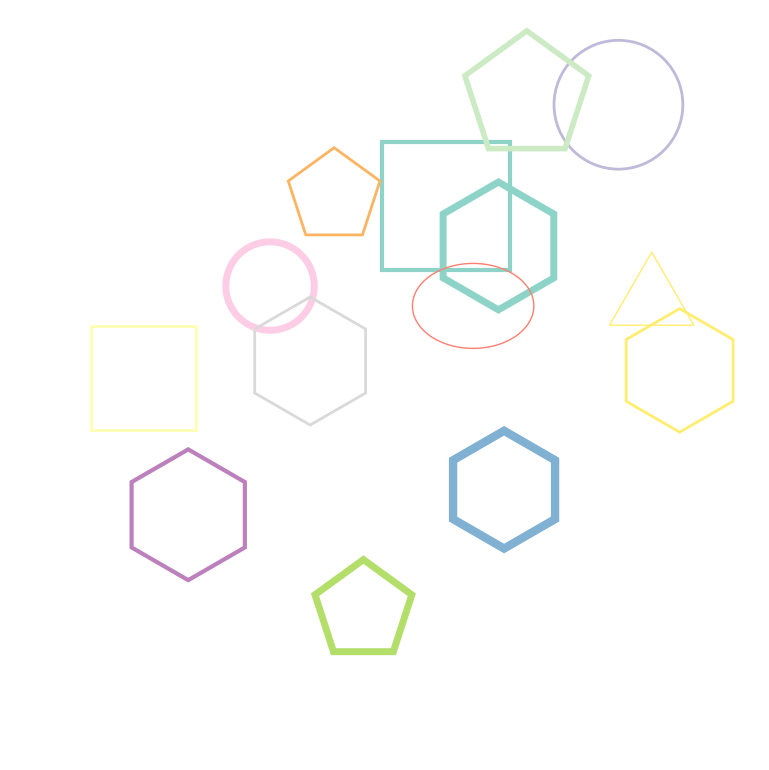[{"shape": "square", "thickness": 1.5, "radius": 0.41, "center": [0.579, 0.733]}, {"shape": "hexagon", "thickness": 2.5, "radius": 0.41, "center": [0.647, 0.681]}, {"shape": "square", "thickness": 1, "radius": 0.34, "center": [0.186, 0.509]}, {"shape": "circle", "thickness": 1, "radius": 0.42, "center": [0.803, 0.864]}, {"shape": "oval", "thickness": 0.5, "radius": 0.39, "center": [0.614, 0.603]}, {"shape": "hexagon", "thickness": 3, "radius": 0.38, "center": [0.655, 0.364]}, {"shape": "pentagon", "thickness": 1, "radius": 0.31, "center": [0.434, 0.746]}, {"shape": "pentagon", "thickness": 2.5, "radius": 0.33, "center": [0.472, 0.207]}, {"shape": "circle", "thickness": 2.5, "radius": 0.29, "center": [0.351, 0.629]}, {"shape": "hexagon", "thickness": 1, "radius": 0.42, "center": [0.403, 0.531]}, {"shape": "hexagon", "thickness": 1.5, "radius": 0.42, "center": [0.244, 0.331]}, {"shape": "pentagon", "thickness": 2, "radius": 0.42, "center": [0.684, 0.875]}, {"shape": "triangle", "thickness": 0.5, "radius": 0.32, "center": [0.846, 0.609]}, {"shape": "hexagon", "thickness": 1, "radius": 0.4, "center": [0.883, 0.519]}]